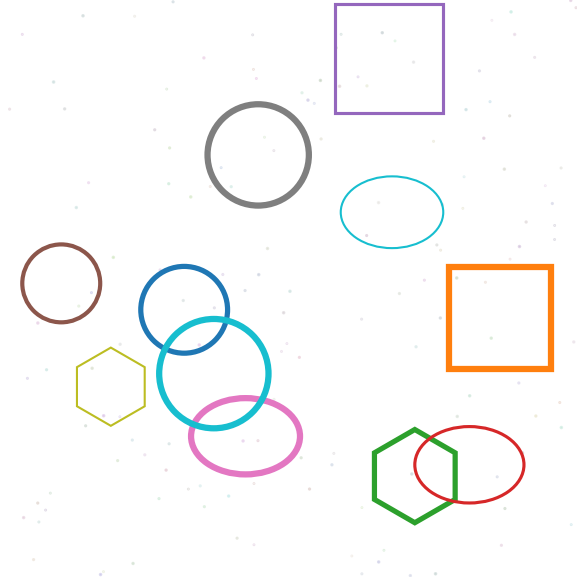[{"shape": "circle", "thickness": 2.5, "radius": 0.38, "center": [0.319, 0.463]}, {"shape": "square", "thickness": 3, "radius": 0.44, "center": [0.867, 0.449]}, {"shape": "hexagon", "thickness": 2.5, "radius": 0.4, "center": [0.718, 0.175]}, {"shape": "oval", "thickness": 1.5, "radius": 0.47, "center": [0.813, 0.194]}, {"shape": "square", "thickness": 1.5, "radius": 0.47, "center": [0.674, 0.898]}, {"shape": "circle", "thickness": 2, "radius": 0.34, "center": [0.106, 0.508]}, {"shape": "oval", "thickness": 3, "radius": 0.47, "center": [0.425, 0.244]}, {"shape": "circle", "thickness": 3, "radius": 0.44, "center": [0.447, 0.731]}, {"shape": "hexagon", "thickness": 1, "radius": 0.34, "center": [0.192, 0.33]}, {"shape": "oval", "thickness": 1, "radius": 0.44, "center": [0.679, 0.632]}, {"shape": "circle", "thickness": 3, "radius": 0.47, "center": [0.37, 0.352]}]